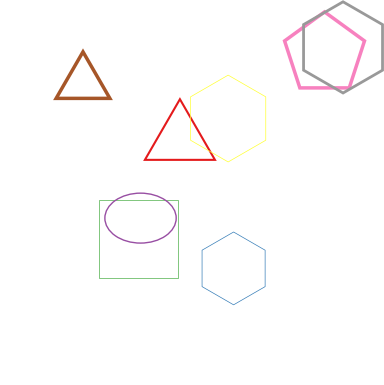[{"shape": "triangle", "thickness": 1.5, "radius": 0.53, "center": [0.467, 0.637]}, {"shape": "hexagon", "thickness": 0.5, "radius": 0.47, "center": [0.607, 0.303]}, {"shape": "square", "thickness": 0.5, "radius": 0.51, "center": [0.36, 0.38]}, {"shape": "oval", "thickness": 1, "radius": 0.46, "center": [0.365, 0.433]}, {"shape": "hexagon", "thickness": 0.5, "radius": 0.56, "center": [0.593, 0.692]}, {"shape": "triangle", "thickness": 2.5, "radius": 0.4, "center": [0.216, 0.785]}, {"shape": "pentagon", "thickness": 2.5, "radius": 0.55, "center": [0.843, 0.86]}, {"shape": "hexagon", "thickness": 2, "radius": 0.59, "center": [0.891, 0.877]}]